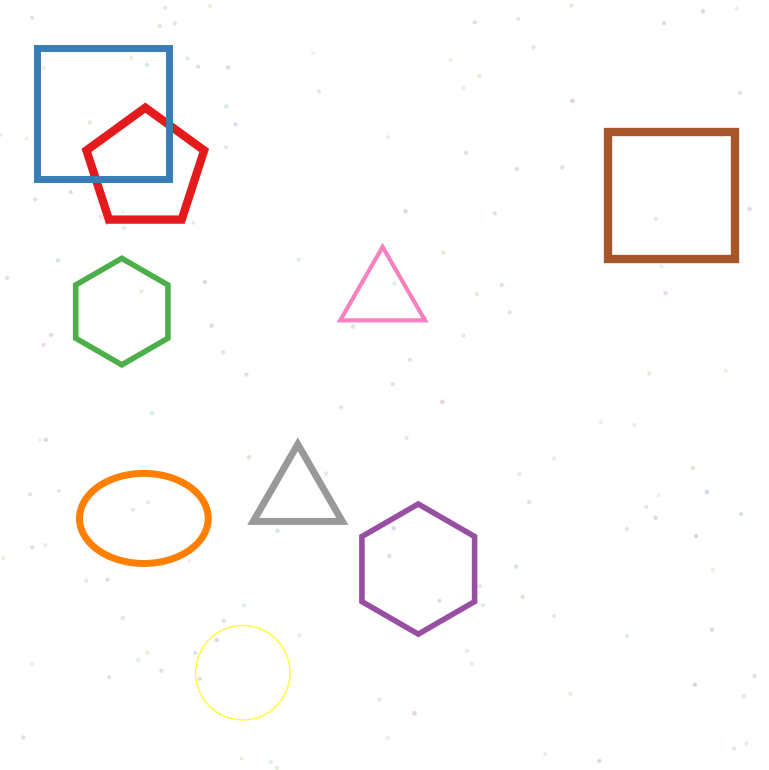[{"shape": "pentagon", "thickness": 3, "radius": 0.4, "center": [0.189, 0.78]}, {"shape": "square", "thickness": 2.5, "radius": 0.43, "center": [0.134, 0.853]}, {"shape": "hexagon", "thickness": 2, "radius": 0.35, "center": [0.158, 0.595]}, {"shape": "hexagon", "thickness": 2, "radius": 0.42, "center": [0.543, 0.261]}, {"shape": "oval", "thickness": 2.5, "radius": 0.42, "center": [0.187, 0.327]}, {"shape": "circle", "thickness": 0.5, "radius": 0.31, "center": [0.315, 0.126]}, {"shape": "square", "thickness": 3, "radius": 0.41, "center": [0.873, 0.746]}, {"shape": "triangle", "thickness": 1.5, "radius": 0.32, "center": [0.497, 0.616]}, {"shape": "triangle", "thickness": 2.5, "radius": 0.33, "center": [0.387, 0.356]}]